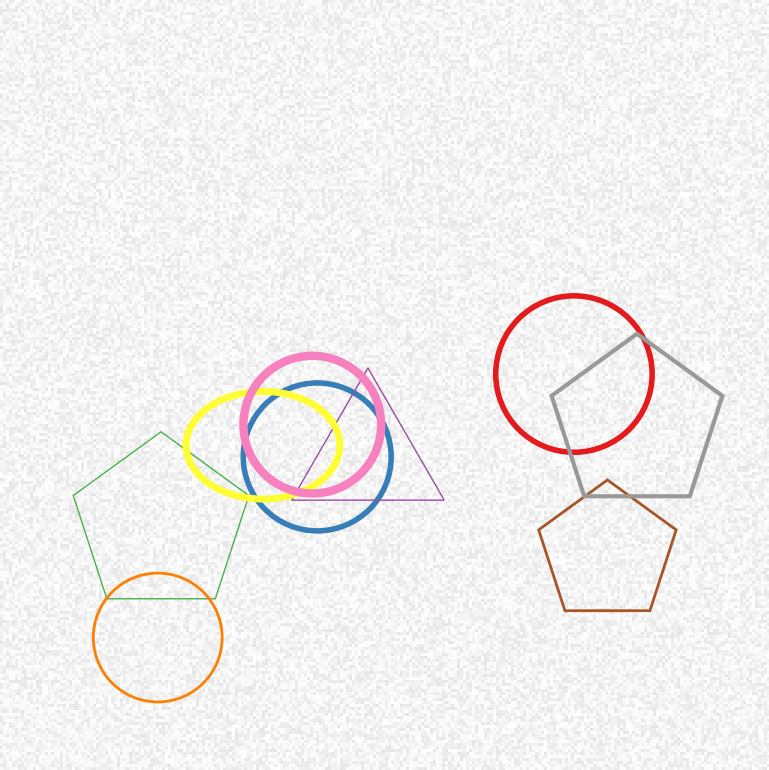[{"shape": "circle", "thickness": 2, "radius": 0.51, "center": [0.745, 0.514]}, {"shape": "circle", "thickness": 2, "radius": 0.48, "center": [0.412, 0.407]}, {"shape": "pentagon", "thickness": 0.5, "radius": 0.6, "center": [0.209, 0.319]}, {"shape": "triangle", "thickness": 0.5, "radius": 0.57, "center": [0.478, 0.408]}, {"shape": "circle", "thickness": 1, "radius": 0.42, "center": [0.205, 0.172]}, {"shape": "oval", "thickness": 2.5, "radius": 0.5, "center": [0.341, 0.422]}, {"shape": "pentagon", "thickness": 1, "radius": 0.47, "center": [0.789, 0.283]}, {"shape": "circle", "thickness": 3, "radius": 0.45, "center": [0.406, 0.449]}, {"shape": "pentagon", "thickness": 1.5, "radius": 0.58, "center": [0.827, 0.45]}]